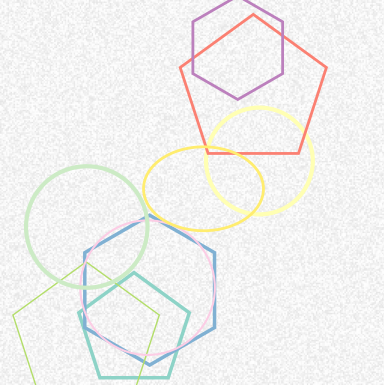[{"shape": "pentagon", "thickness": 2.5, "radius": 0.75, "center": [0.348, 0.141]}, {"shape": "circle", "thickness": 3, "radius": 0.69, "center": [0.674, 0.582]}, {"shape": "pentagon", "thickness": 2, "radius": 1.0, "center": [0.658, 0.763]}, {"shape": "hexagon", "thickness": 2.5, "radius": 0.97, "center": [0.389, 0.246]}, {"shape": "pentagon", "thickness": 1, "radius": 1.0, "center": [0.224, 0.12]}, {"shape": "circle", "thickness": 1.5, "radius": 0.87, "center": [0.383, 0.253]}, {"shape": "hexagon", "thickness": 2, "radius": 0.67, "center": [0.618, 0.876]}, {"shape": "circle", "thickness": 3, "radius": 0.79, "center": [0.225, 0.41]}, {"shape": "oval", "thickness": 2, "radius": 0.78, "center": [0.529, 0.51]}]